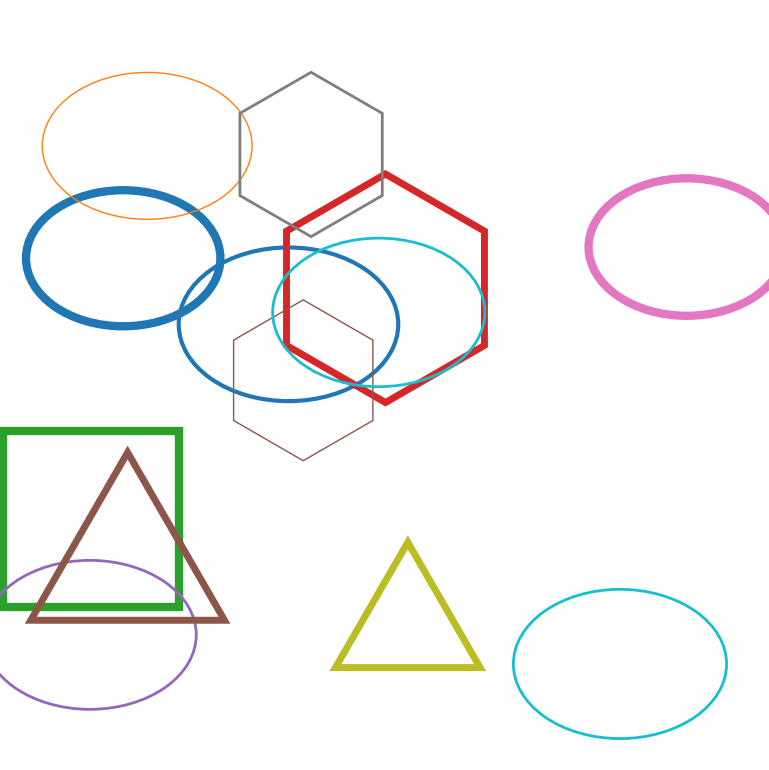[{"shape": "oval", "thickness": 3, "radius": 0.63, "center": [0.16, 0.665]}, {"shape": "oval", "thickness": 1.5, "radius": 0.71, "center": [0.375, 0.579]}, {"shape": "oval", "thickness": 0.5, "radius": 0.68, "center": [0.191, 0.811]}, {"shape": "square", "thickness": 3, "radius": 0.57, "center": [0.118, 0.326]}, {"shape": "hexagon", "thickness": 2.5, "radius": 0.74, "center": [0.501, 0.626]}, {"shape": "oval", "thickness": 1, "radius": 0.69, "center": [0.117, 0.176]}, {"shape": "triangle", "thickness": 2.5, "radius": 0.73, "center": [0.166, 0.267]}, {"shape": "hexagon", "thickness": 0.5, "radius": 0.52, "center": [0.394, 0.506]}, {"shape": "oval", "thickness": 3, "radius": 0.64, "center": [0.892, 0.679]}, {"shape": "hexagon", "thickness": 1, "radius": 0.53, "center": [0.404, 0.799]}, {"shape": "triangle", "thickness": 2.5, "radius": 0.54, "center": [0.53, 0.187]}, {"shape": "oval", "thickness": 1, "radius": 0.69, "center": [0.492, 0.594]}, {"shape": "oval", "thickness": 1, "radius": 0.69, "center": [0.805, 0.138]}]